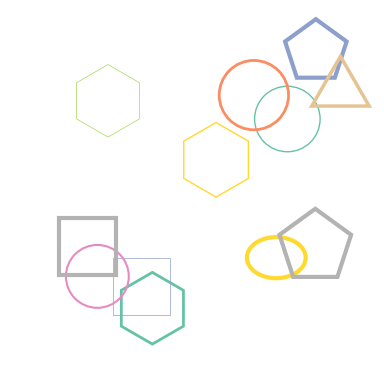[{"shape": "hexagon", "thickness": 2, "radius": 0.47, "center": [0.396, 0.199]}, {"shape": "circle", "thickness": 1, "radius": 0.43, "center": [0.746, 0.691]}, {"shape": "circle", "thickness": 2, "radius": 0.45, "center": [0.659, 0.753]}, {"shape": "square", "thickness": 0.5, "radius": 0.37, "center": [0.368, 0.256]}, {"shape": "pentagon", "thickness": 3, "radius": 0.42, "center": [0.82, 0.866]}, {"shape": "circle", "thickness": 1.5, "radius": 0.41, "center": [0.253, 0.282]}, {"shape": "hexagon", "thickness": 0.5, "radius": 0.47, "center": [0.281, 0.738]}, {"shape": "hexagon", "thickness": 1, "radius": 0.48, "center": [0.561, 0.585]}, {"shape": "oval", "thickness": 3, "radius": 0.38, "center": [0.718, 0.331]}, {"shape": "triangle", "thickness": 2.5, "radius": 0.43, "center": [0.884, 0.768]}, {"shape": "pentagon", "thickness": 3, "radius": 0.49, "center": [0.819, 0.36]}, {"shape": "square", "thickness": 3, "radius": 0.37, "center": [0.226, 0.359]}]